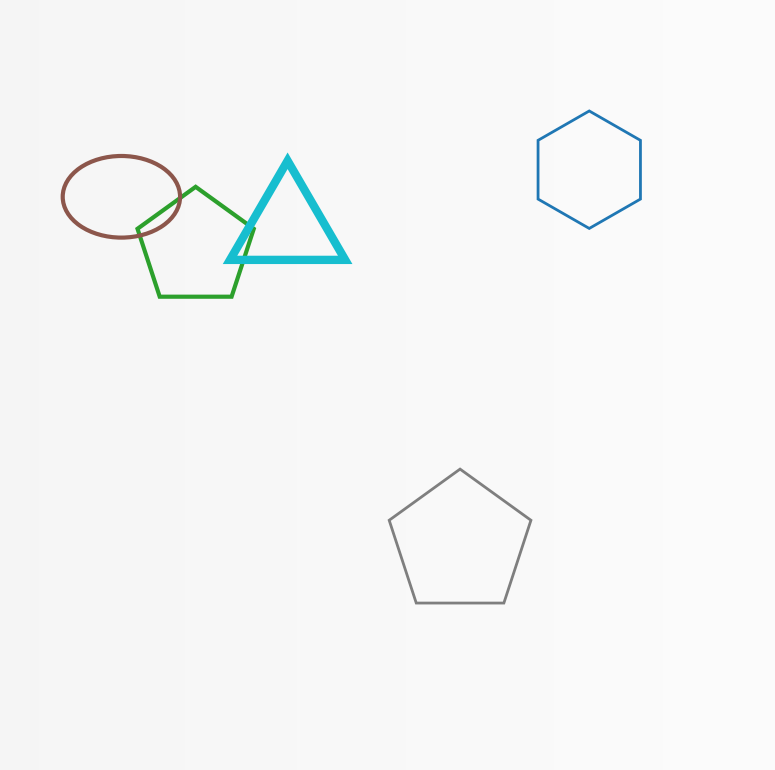[{"shape": "hexagon", "thickness": 1, "radius": 0.38, "center": [0.76, 0.78]}, {"shape": "pentagon", "thickness": 1.5, "radius": 0.39, "center": [0.252, 0.678]}, {"shape": "oval", "thickness": 1.5, "radius": 0.38, "center": [0.157, 0.744]}, {"shape": "pentagon", "thickness": 1, "radius": 0.48, "center": [0.594, 0.295]}, {"shape": "triangle", "thickness": 3, "radius": 0.43, "center": [0.371, 0.705]}]